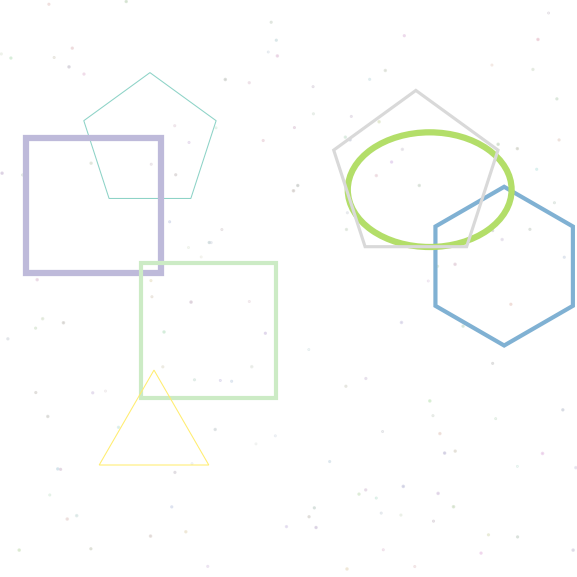[{"shape": "pentagon", "thickness": 0.5, "radius": 0.6, "center": [0.26, 0.753]}, {"shape": "square", "thickness": 3, "radius": 0.59, "center": [0.162, 0.644]}, {"shape": "hexagon", "thickness": 2, "radius": 0.69, "center": [0.873, 0.538]}, {"shape": "oval", "thickness": 3, "radius": 0.71, "center": [0.744, 0.671]}, {"shape": "pentagon", "thickness": 1.5, "radius": 0.75, "center": [0.72, 0.693]}, {"shape": "square", "thickness": 2, "radius": 0.59, "center": [0.361, 0.427]}, {"shape": "triangle", "thickness": 0.5, "radius": 0.55, "center": [0.267, 0.249]}]